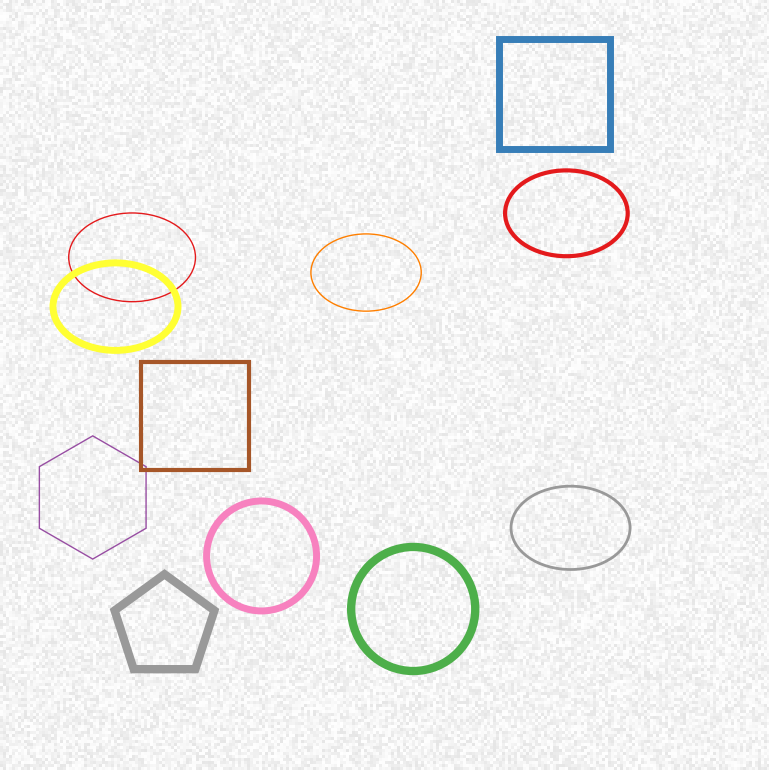[{"shape": "oval", "thickness": 1.5, "radius": 0.4, "center": [0.736, 0.723]}, {"shape": "oval", "thickness": 0.5, "radius": 0.41, "center": [0.172, 0.666]}, {"shape": "square", "thickness": 2.5, "radius": 0.36, "center": [0.72, 0.878]}, {"shape": "circle", "thickness": 3, "radius": 0.4, "center": [0.537, 0.209]}, {"shape": "hexagon", "thickness": 0.5, "radius": 0.4, "center": [0.12, 0.354]}, {"shape": "oval", "thickness": 0.5, "radius": 0.36, "center": [0.475, 0.646]}, {"shape": "oval", "thickness": 2.5, "radius": 0.41, "center": [0.15, 0.602]}, {"shape": "square", "thickness": 1.5, "radius": 0.35, "center": [0.253, 0.459]}, {"shape": "circle", "thickness": 2.5, "radius": 0.36, "center": [0.34, 0.278]}, {"shape": "oval", "thickness": 1, "radius": 0.39, "center": [0.741, 0.314]}, {"shape": "pentagon", "thickness": 3, "radius": 0.34, "center": [0.214, 0.186]}]